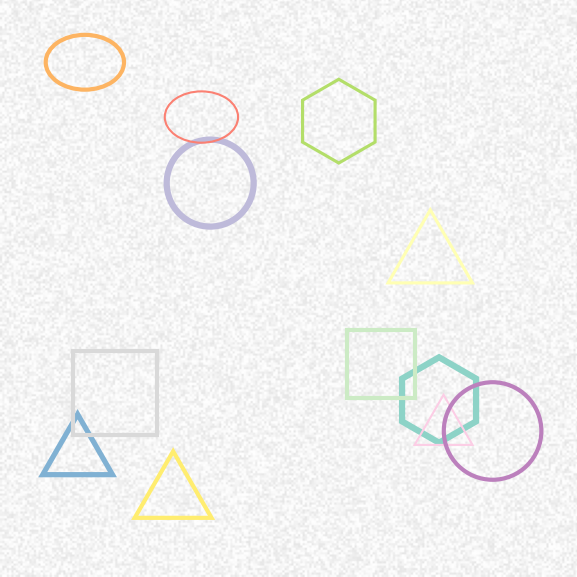[{"shape": "hexagon", "thickness": 3, "radius": 0.37, "center": [0.76, 0.306]}, {"shape": "triangle", "thickness": 1.5, "radius": 0.42, "center": [0.745, 0.551]}, {"shape": "circle", "thickness": 3, "radius": 0.38, "center": [0.364, 0.682]}, {"shape": "oval", "thickness": 1, "radius": 0.32, "center": [0.349, 0.796]}, {"shape": "triangle", "thickness": 2.5, "radius": 0.35, "center": [0.134, 0.212]}, {"shape": "oval", "thickness": 2, "radius": 0.34, "center": [0.147, 0.891]}, {"shape": "hexagon", "thickness": 1.5, "radius": 0.36, "center": [0.587, 0.789]}, {"shape": "triangle", "thickness": 1, "radius": 0.29, "center": [0.768, 0.258]}, {"shape": "square", "thickness": 2, "radius": 0.36, "center": [0.199, 0.319]}, {"shape": "circle", "thickness": 2, "radius": 0.42, "center": [0.853, 0.253]}, {"shape": "square", "thickness": 2, "radius": 0.29, "center": [0.659, 0.368]}, {"shape": "triangle", "thickness": 2, "radius": 0.38, "center": [0.3, 0.141]}]